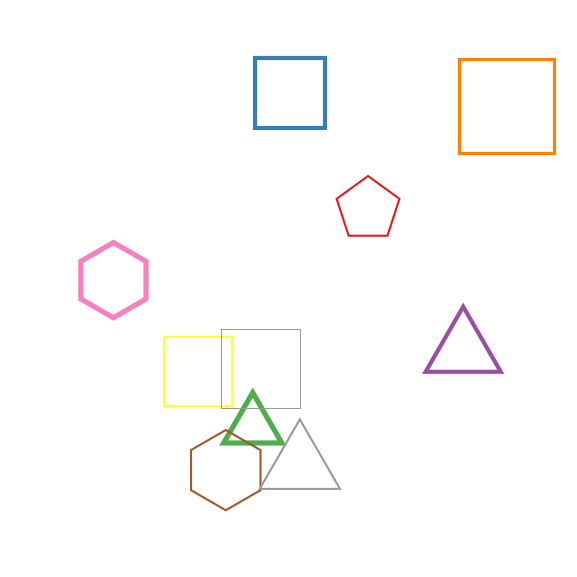[{"shape": "pentagon", "thickness": 1, "radius": 0.29, "center": [0.637, 0.637]}, {"shape": "square", "thickness": 2, "radius": 0.3, "center": [0.502, 0.839]}, {"shape": "triangle", "thickness": 2.5, "radius": 0.29, "center": [0.438, 0.261]}, {"shape": "triangle", "thickness": 2, "radius": 0.38, "center": [0.802, 0.393]}, {"shape": "square", "thickness": 1.5, "radius": 0.41, "center": [0.877, 0.815]}, {"shape": "square", "thickness": 1, "radius": 0.3, "center": [0.343, 0.355]}, {"shape": "hexagon", "thickness": 1, "radius": 0.35, "center": [0.391, 0.185]}, {"shape": "hexagon", "thickness": 2.5, "radius": 0.33, "center": [0.196, 0.514]}, {"shape": "square", "thickness": 0.5, "radius": 0.34, "center": [0.451, 0.36]}, {"shape": "triangle", "thickness": 1, "radius": 0.4, "center": [0.519, 0.193]}]